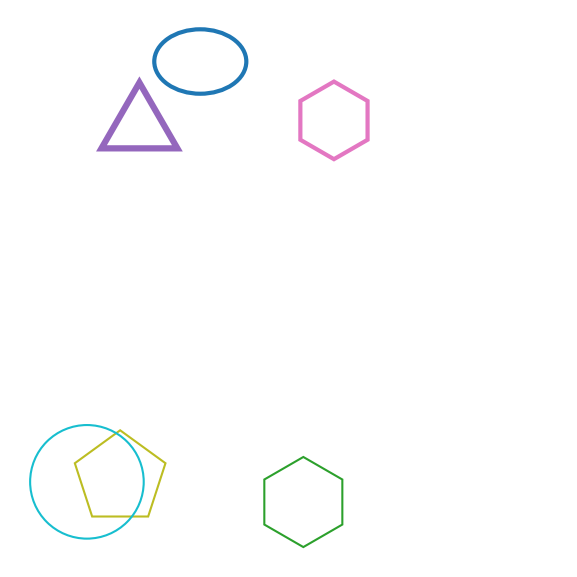[{"shape": "oval", "thickness": 2, "radius": 0.4, "center": [0.347, 0.893]}, {"shape": "hexagon", "thickness": 1, "radius": 0.39, "center": [0.525, 0.13]}, {"shape": "triangle", "thickness": 3, "radius": 0.38, "center": [0.241, 0.78]}, {"shape": "hexagon", "thickness": 2, "radius": 0.34, "center": [0.578, 0.791]}, {"shape": "pentagon", "thickness": 1, "radius": 0.41, "center": [0.208, 0.172]}, {"shape": "circle", "thickness": 1, "radius": 0.49, "center": [0.151, 0.165]}]